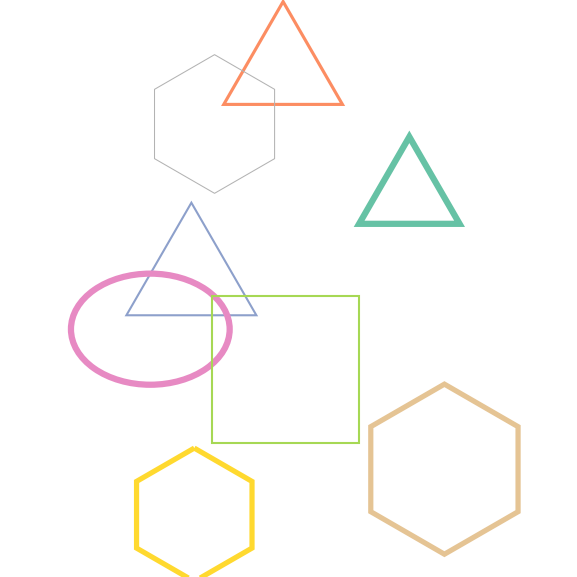[{"shape": "triangle", "thickness": 3, "radius": 0.5, "center": [0.709, 0.662]}, {"shape": "triangle", "thickness": 1.5, "radius": 0.59, "center": [0.49, 0.878]}, {"shape": "triangle", "thickness": 1, "radius": 0.65, "center": [0.331, 0.518]}, {"shape": "oval", "thickness": 3, "radius": 0.69, "center": [0.26, 0.429]}, {"shape": "square", "thickness": 1, "radius": 0.64, "center": [0.494, 0.36]}, {"shape": "hexagon", "thickness": 2.5, "radius": 0.58, "center": [0.336, 0.108]}, {"shape": "hexagon", "thickness": 2.5, "radius": 0.74, "center": [0.77, 0.187]}, {"shape": "hexagon", "thickness": 0.5, "radius": 0.6, "center": [0.372, 0.784]}]